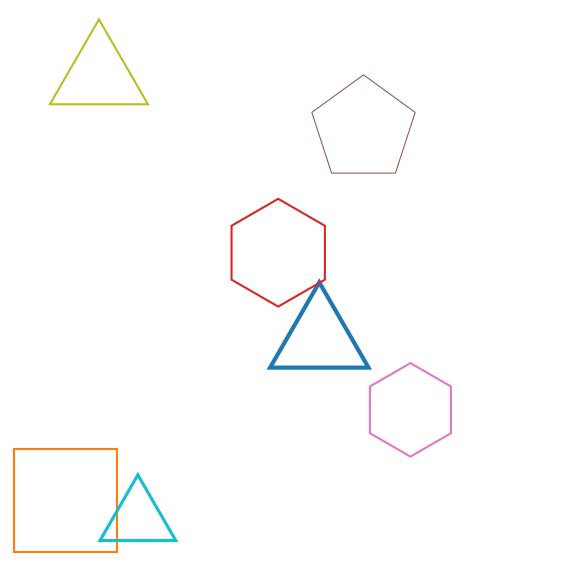[{"shape": "triangle", "thickness": 2, "radius": 0.49, "center": [0.553, 0.412]}, {"shape": "square", "thickness": 1, "radius": 0.45, "center": [0.113, 0.132]}, {"shape": "hexagon", "thickness": 1, "radius": 0.47, "center": [0.482, 0.562]}, {"shape": "pentagon", "thickness": 0.5, "radius": 0.47, "center": [0.629, 0.775]}, {"shape": "hexagon", "thickness": 1, "radius": 0.4, "center": [0.711, 0.289]}, {"shape": "triangle", "thickness": 1, "radius": 0.49, "center": [0.171, 0.868]}, {"shape": "triangle", "thickness": 1.5, "radius": 0.38, "center": [0.239, 0.101]}]